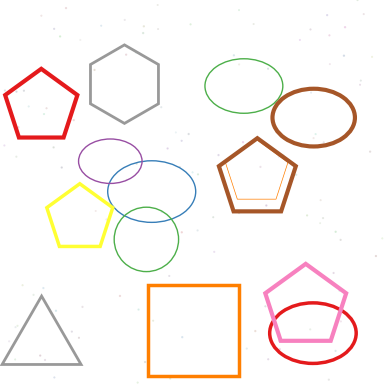[{"shape": "oval", "thickness": 2.5, "radius": 0.56, "center": [0.813, 0.135]}, {"shape": "pentagon", "thickness": 3, "radius": 0.49, "center": [0.107, 0.723]}, {"shape": "oval", "thickness": 1, "radius": 0.57, "center": [0.394, 0.502]}, {"shape": "oval", "thickness": 1, "radius": 0.51, "center": [0.633, 0.777]}, {"shape": "circle", "thickness": 1, "radius": 0.42, "center": [0.38, 0.378]}, {"shape": "oval", "thickness": 1, "radius": 0.41, "center": [0.287, 0.581]}, {"shape": "pentagon", "thickness": 0.5, "radius": 0.43, "center": [0.667, 0.552]}, {"shape": "square", "thickness": 2.5, "radius": 0.59, "center": [0.503, 0.142]}, {"shape": "pentagon", "thickness": 2.5, "radius": 0.45, "center": [0.207, 0.433]}, {"shape": "pentagon", "thickness": 3, "radius": 0.53, "center": [0.668, 0.536]}, {"shape": "oval", "thickness": 3, "radius": 0.54, "center": [0.815, 0.695]}, {"shape": "pentagon", "thickness": 3, "radius": 0.55, "center": [0.794, 0.204]}, {"shape": "hexagon", "thickness": 2, "radius": 0.51, "center": [0.323, 0.781]}, {"shape": "triangle", "thickness": 2, "radius": 0.59, "center": [0.108, 0.113]}]